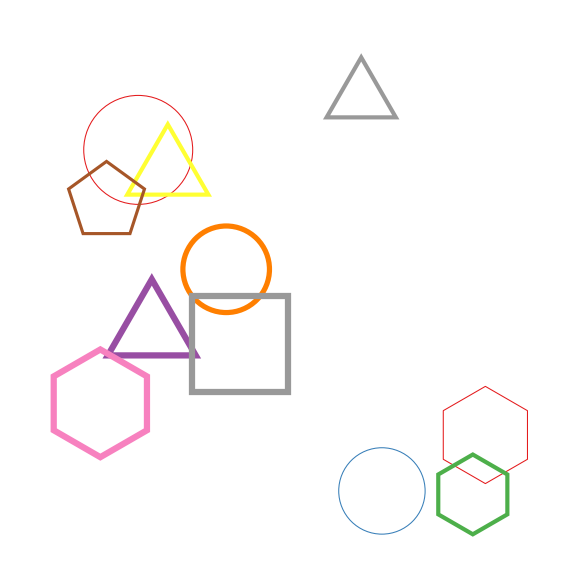[{"shape": "hexagon", "thickness": 0.5, "radius": 0.42, "center": [0.84, 0.246]}, {"shape": "circle", "thickness": 0.5, "radius": 0.47, "center": [0.239, 0.74]}, {"shape": "circle", "thickness": 0.5, "radius": 0.37, "center": [0.661, 0.149]}, {"shape": "hexagon", "thickness": 2, "radius": 0.35, "center": [0.819, 0.143]}, {"shape": "triangle", "thickness": 3, "radius": 0.44, "center": [0.263, 0.428]}, {"shape": "circle", "thickness": 2.5, "radius": 0.37, "center": [0.392, 0.533]}, {"shape": "triangle", "thickness": 2, "radius": 0.41, "center": [0.291, 0.703]}, {"shape": "pentagon", "thickness": 1.5, "radius": 0.35, "center": [0.184, 0.651]}, {"shape": "hexagon", "thickness": 3, "radius": 0.47, "center": [0.174, 0.301]}, {"shape": "square", "thickness": 3, "radius": 0.42, "center": [0.416, 0.403]}, {"shape": "triangle", "thickness": 2, "radius": 0.35, "center": [0.625, 0.831]}]